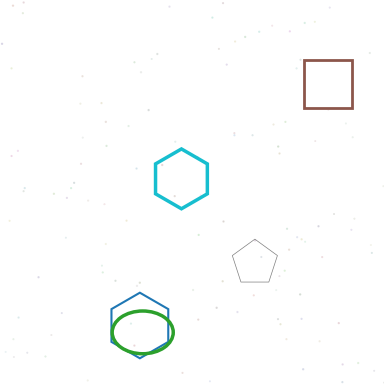[{"shape": "hexagon", "thickness": 1.5, "radius": 0.43, "center": [0.363, 0.155]}, {"shape": "oval", "thickness": 2.5, "radius": 0.4, "center": [0.371, 0.137]}, {"shape": "square", "thickness": 2, "radius": 0.31, "center": [0.853, 0.781]}, {"shape": "pentagon", "thickness": 0.5, "radius": 0.31, "center": [0.662, 0.317]}, {"shape": "hexagon", "thickness": 2.5, "radius": 0.39, "center": [0.471, 0.535]}]